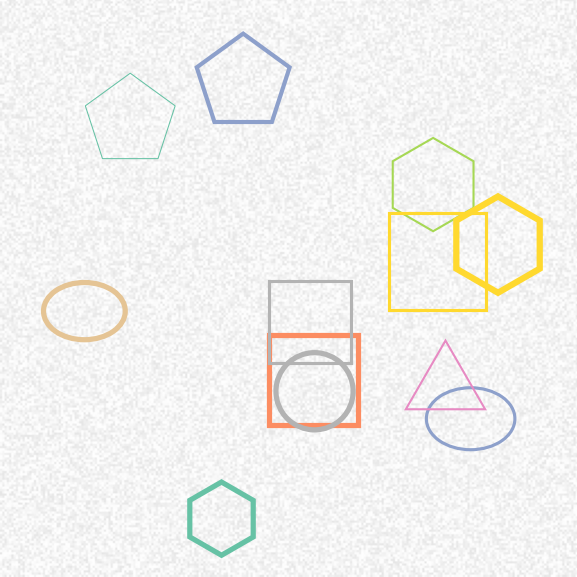[{"shape": "pentagon", "thickness": 0.5, "radius": 0.41, "center": [0.226, 0.791]}, {"shape": "hexagon", "thickness": 2.5, "radius": 0.32, "center": [0.384, 0.101]}, {"shape": "square", "thickness": 2.5, "radius": 0.39, "center": [0.543, 0.341]}, {"shape": "pentagon", "thickness": 2, "radius": 0.42, "center": [0.421, 0.856]}, {"shape": "oval", "thickness": 1.5, "radius": 0.38, "center": [0.815, 0.274]}, {"shape": "triangle", "thickness": 1, "radius": 0.4, "center": [0.771, 0.33]}, {"shape": "hexagon", "thickness": 1, "radius": 0.4, "center": [0.75, 0.68]}, {"shape": "hexagon", "thickness": 3, "radius": 0.42, "center": [0.862, 0.576]}, {"shape": "square", "thickness": 1.5, "radius": 0.42, "center": [0.758, 0.546]}, {"shape": "oval", "thickness": 2.5, "radius": 0.35, "center": [0.146, 0.46]}, {"shape": "circle", "thickness": 2.5, "radius": 0.33, "center": [0.545, 0.322]}, {"shape": "square", "thickness": 1.5, "radius": 0.35, "center": [0.537, 0.441]}]